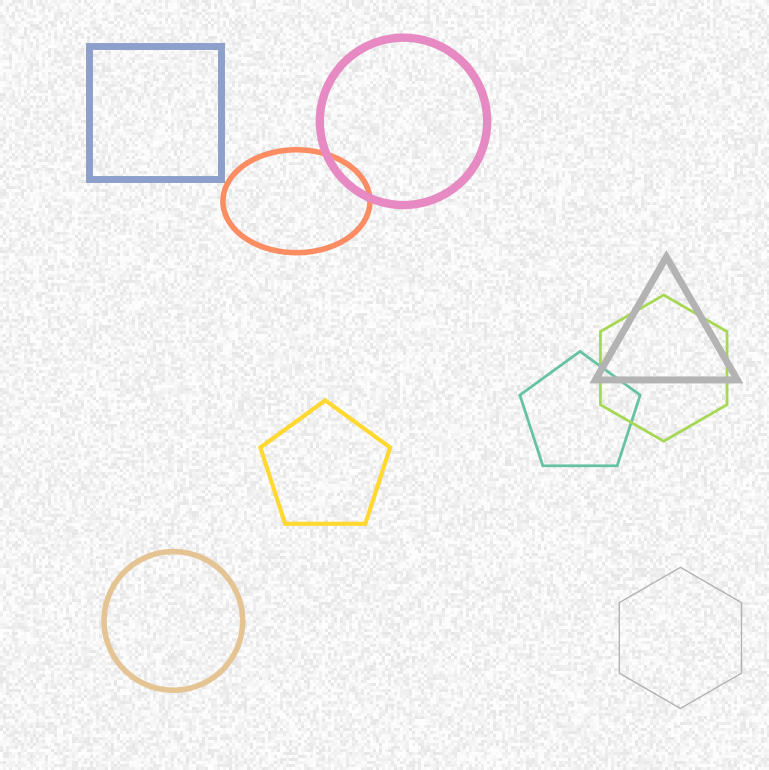[{"shape": "pentagon", "thickness": 1, "radius": 0.41, "center": [0.753, 0.461]}, {"shape": "oval", "thickness": 2, "radius": 0.48, "center": [0.385, 0.739]}, {"shape": "square", "thickness": 2.5, "radius": 0.43, "center": [0.202, 0.854]}, {"shape": "circle", "thickness": 3, "radius": 0.54, "center": [0.524, 0.842]}, {"shape": "hexagon", "thickness": 1, "radius": 0.47, "center": [0.862, 0.522]}, {"shape": "pentagon", "thickness": 1.5, "radius": 0.44, "center": [0.422, 0.391]}, {"shape": "circle", "thickness": 2, "radius": 0.45, "center": [0.225, 0.194]}, {"shape": "hexagon", "thickness": 0.5, "radius": 0.46, "center": [0.884, 0.172]}, {"shape": "triangle", "thickness": 2.5, "radius": 0.53, "center": [0.865, 0.56]}]